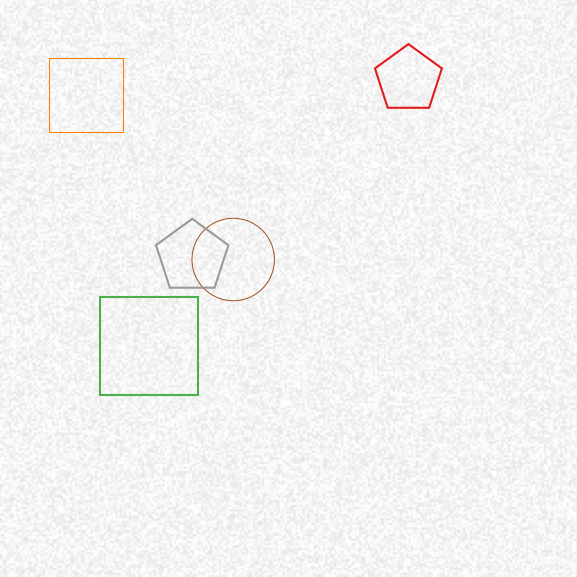[{"shape": "pentagon", "thickness": 1, "radius": 0.3, "center": [0.707, 0.862]}, {"shape": "square", "thickness": 1, "radius": 0.42, "center": [0.259, 0.4]}, {"shape": "square", "thickness": 0.5, "radius": 0.32, "center": [0.149, 0.835]}, {"shape": "circle", "thickness": 0.5, "radius": 0.36, "center": [0.404, 0.55]}, {"shape": "pentagon", "thickness": 1, "radius": 0.33, "center": [0.333, 0.554]}]